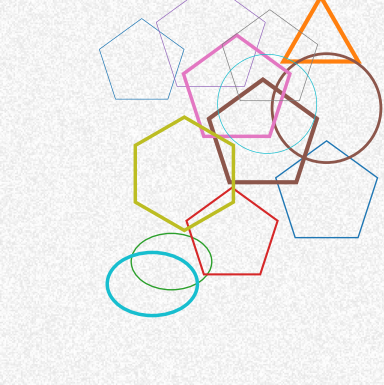[{"shape": "pentagon", "thickness": 1, "radius": 0.69, "center": [0.848, 0.495]}, {"shape": "pentagon", "thickness": 0.5, "radius": 0.58, "center": [0.368, 0.836]}, {"shape": "triangle", "thickness": 3, "radius": 0.56, "center": [0.833, 0.896]}, {"shape": "oval", "thickness": 1, "radius": 0.52, "center": [0.445, 0.321]}, {"shape": "pentagon", "thickness": 1.5, "radius": 0.62, "center": [0.603, 0.388]}, {"shape": "pentagon", "thickness": 0.5, "radius": 0.74, "center": [0.548, 0.896]}, {"shape": "pentagon", "thickness": 3, "radius": 0.74, "center": [0.683, 0.646]}, {"shape": "circle", "thickness": 2, "radius": 0.71, "center": [0.848, 0.719]}, {"shape": "pentagon", "thickness": 2.5, "radius": 0.73, "center": [0.615, 0.763]}, {"shape": "pentagon", "thickness": 0.5, "radius": 0.65, "center": [0.701, 0.844]}, {"shape": "hexagon", "thickness": 2.5, "radius": 0.74, "center": [0.479, 0.549]}, {"shape": "circle", "thickness": 0.5, "radius": 0.64, "center": [0.694, 0.73]}, {"shape": "oval", "thickness": 2.5, "radius": 0.59, "center": [0.396, 0.262]}]